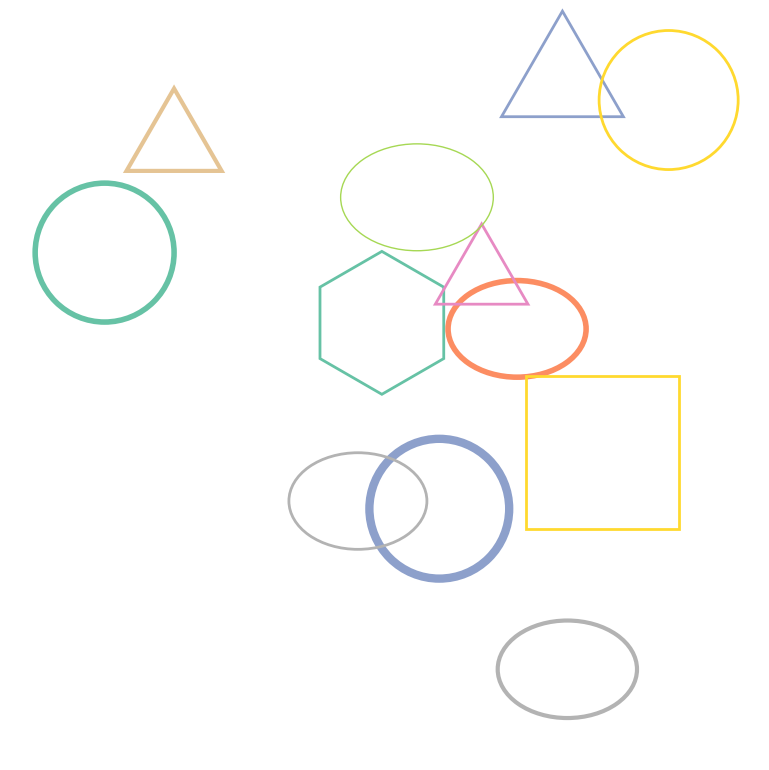[{"shape": "hexagon", "thickness": 1, "radius": 0.46, "center": [0.496, 0.581]}, {"shape": "circle", "thickness": 2, "radius": 0.45, "center": [0.136, 0.672]}, {"shape": "oval", "thickness": 2, "radius": 0.45, "center": [0.672, 0.573]}, {"shape": "circle", "thickness": 3, "radius": 0.45, "center": [0.571, 0.339]}, {"shape": "triangle", "thickness": 1, "radius": 0.46, "center": [0.73, 0.894]}, {"shape": "triangle", "thickness": 1, "radius": 0.35, "center": [0.625, 0.64]}, {"shape": "oval", "thickness": 0.5, "radius": 0.5, "center": [0.542, 0.744]}, {"shape": "circle", "thickness": 1, "radius": 0.45, "center": [0.868, 0.87]}, {"shape": "square", "thickness": 1, "radius": 0.5, "center": [0.783, 0.412]}, {"shape": "triangle", "thickness": 1.5, "radius": 0.36, "center": [0.226, 0.814]}, {"shape": "oval", "thickness": 1.5, "radius": 0.45, "center": [0.737, 0.131]}, {"shape": "oval", "thickness": 1, "radius": 0.45, "center": [0.465, 0.349]}]